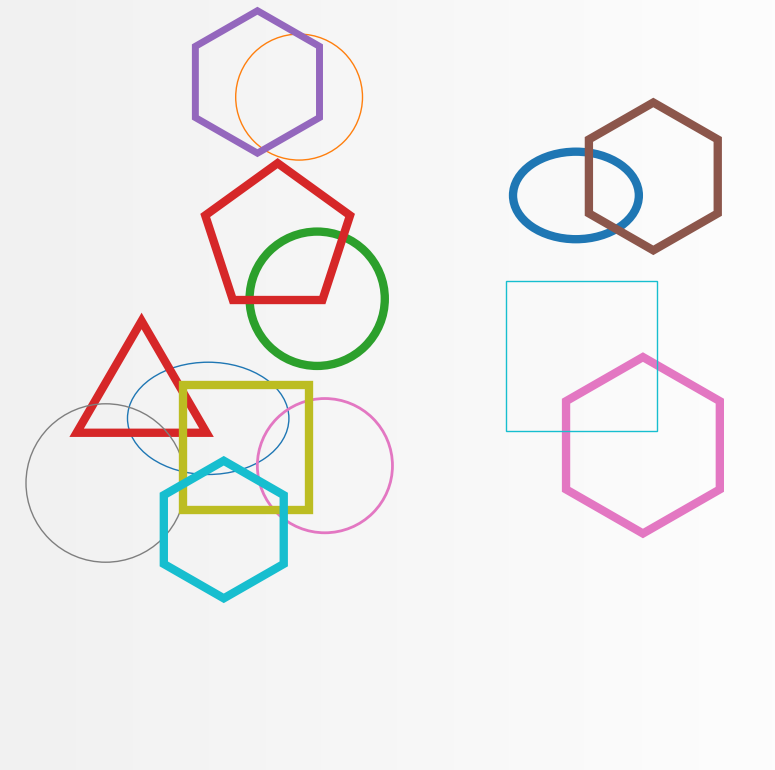[{"shape": "oval", "thickness": 0.5, "radius": 0.52, "center": [0.269, 0.457]}, {"shape": "oval", "thickness": 3, "radius": 0.41, "center": [0.743, 0.746]}, {"shape": "circle", "thickness": 0.5, "radius": 0.41, "center": [0.386, 0.874]}, {"shape": "circle", "thickness": 3, "radius": 0.44, "center": [0.409, 0.612]}, {"shape": "pentagon", "thickness": 3, "radius": 0.49, "center": [0.358, 0.69]}, {"shape": "triangle", "thickness": 3, "radius": 0.48, "center": [0.183, 0.486]}, {"shape": "hexagon", "thickness": 2.5, "radius": 0.46, "center": [0.332, 0.894]}, {"shape": "hexagon", "thickness": 3, "radius": 0.48, "center": [0.843, 0.771]}, {"shape": "hexagon", "thickness": 3, "radius": 0.57, "center": [0.83, 0.422]}, {"shape": "circle", "thickness": 1, "radius": 0.44, "center": [0.419, 0.395]}, {"shape": "circle", "thickness": 0.5, "radius": 0.51, "center": [0.136, 0.373]}, {"shape": "square", "thickness": 3, "radius": 0.41, "center": [0.318, 0.419]}, {"shape": "hexagon", "thickness": 3, "radius": 0.45, "center": [0.289, 0.312]}, {"shape": "square", "thickness": 0.5, "radius": 0.49, "center": [0.75, 0.537]}]